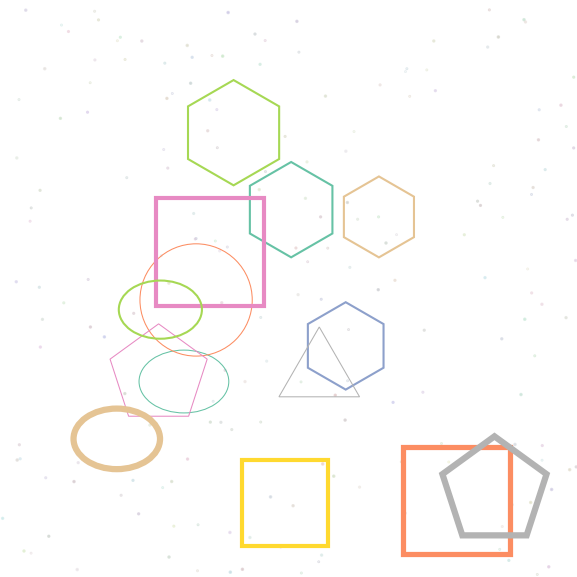[{"shape": "hexagon", "thickness": 1, "radius": 0.41, "center": [0.504, 0.636]}, {"shape": "oval", "thickness": 0.5, "radius": 0.39, "center": [0.318, 0.338]}, {"shape": "circle", "thickness": 0.5, "radius": 0.49, "center": [0.34, 0.48]}, {"shape": "square", "thickness": 2.5, "radius": 0.46, "center": [0.79, 0.133]}, {"shape": "hexagon", "thickness": 1, "radius": 0.38, "center": [0.599, 0.4]}, {"shape": "pentagon", "thickness": 0.5, "radius": 0.44, "center": [0.275, 0.35]}, {"shape": "square", "thickness": 2, "radius": 0.47, "center": [0.363, 0.562]}, {"shape": "hexagon", "thickness": 1, "radius": 0.46, "center": [0.404, 0.769]}, {"shape": "oval", "thickness": 1, "radius": 0.36, "center": [0.278, 0.463]}, {"shape": "square", "thickness": 2, "radius": 0.37, "center": [0.494, 0.129]}, {"shape": "oval", "thickness": 3, "radius": 0.37, "center": [0.202, 0.239]}, {"shape": "hexagon", "thickness": 1, "radius": 0.35, "center": [0.656, 0.624]}, {"shape": "pentagon", "thickness": 3, "radius": 0.47, "center": [0.856, 0.149]}, {"shape": "triangle", "thickness": 0.5, "radius": 0.4, "center": [0.553, 0.352]}]